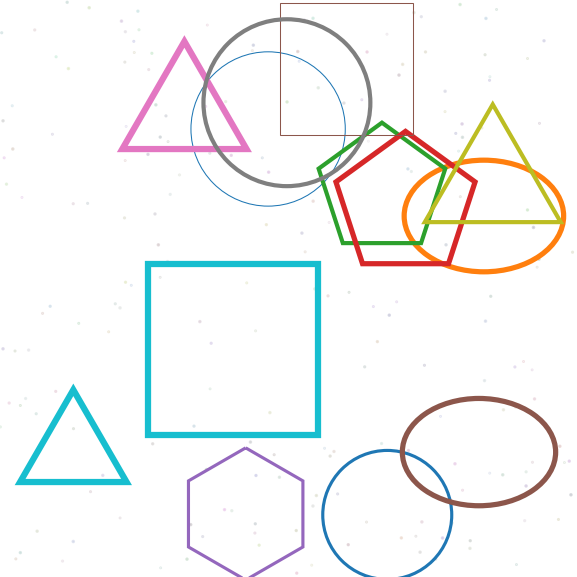[{"shape": "circle", "thickness": 1.5, "radius": 0.56, "center": [0.671, 0.107]}, {"shape": "circle", "thickness": 0.5, "radius": 0.67, "center": [0.464, 0.776]}, {"shape": "oval", "thickness": 2.5, "radius": 0.69, "center": [0.838, 0.625]}, {"shape": "pentagon", "thickness": 2, "radius": 0.58, "center": [0.661, 0.671]}, {"shape": "pentagon", "thickness": 2.5, "radius": 0.63, "center": [0.702, 0.645]}, {"shape": "hexagon", "thickness": 1.5, "radius": 0.57, "center": [0.425, 0.109]}, {"shape": "square", "thickness": 0.5, "radius": 0.57, "center": [0.6, 0.879]}, {"shape": "oval", "thickness": 2.5, "radius": 0.66, "center": [0.829, 0.216]}, {"shape": "triangle", "thickness": 3, "radius": 0.62, "center": [0.319, 0.803]}, {"shape": "circle", "thickness": 2, "radius": 0.72, "center": [0.497, 0.821]}, {"shape": "triangle", "thickness": 2, "radius": 0.68, "center": [0.853, 0.682]}, {"shape": "square", "thickness": 3, "radius": 0.74, "center": [0.403, 0.394]}, {"shape": "triangle", "thickness": 3, "radius": 0.53, "center": [0.127, 0.218]}]